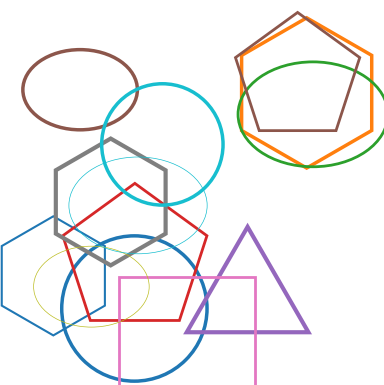[{"shape": "hexagon", "thickness": 1.5, "radius": 0.77, "center": [0.138, 0.284]}, {"shape": "circle", "thickness": 2.5, "radius": 0.94, "center": [0.349, 0.199]}, {"shape": "hexagon", "thickness": 2.5, "radius": 0.98, "center": [0.797, 0.759]}, {"shape": "oval", "thickness": 2, "radius": 0.97, "center": [0.813, 0.703]}, {"shape": "pentagon", "thickness": 2, "radius": 0.98, "center": [0.35, 0.327]}, {"shape": "triangle", "thickness": 3, "radius": 0.91, "center": [0.643, 0.228]}, {"shape": "pentagon", "thickness": 2, "radius": 0.85, "center": [0.773, 0.798]}, {"shape": "oval", "thickness": 2.5, "radius": 0.74, "center": [0.208, 0.767]}, {"shape": "square", "thickness": 2, "radius": 0.88, "center": [0.486, 0.103]}, {"shape": "hexagon", "thickness": 3, "radius": 0.82, "center": [0.288, 0.475]}, {"shape": "oval", "thickness": 0.5, "radius": 0.75, "center": [0.237, 0.255]}, {"shape": "circle", "thickness": 2.5, "radius": 0.79, "center": [0.422, 0.625]}, {"shape": "oval", "thickness": 0.5, "radius": 0.9, "center": [0.359, 0.467]}]